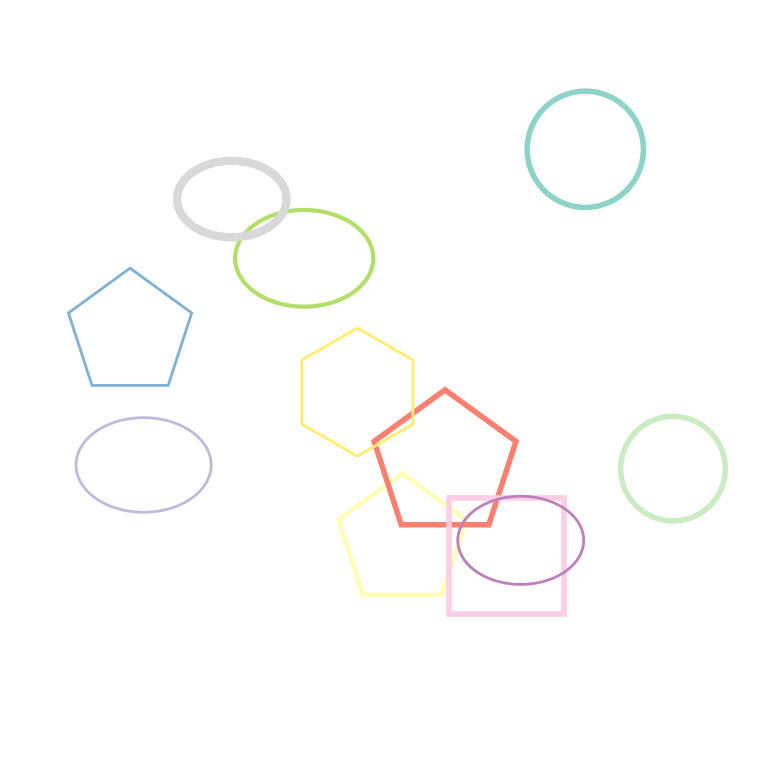[{"shape": "circle", "thickness": 2, "radius": 0.38, "center": [0.76, 0.806]}, {"shape": "pentagon", "thickness": 1.5, "radius": 0.44, "center": [0.522, 0.298]}, {"shape": "oval", "thickness": 1, "radius": 0.44, "center": [0.186, 0.396]}, {"shape": "pentagon", "thickness": 2, "radius": 0.48, "center": [0.578, 0.397]}, {"shape": "pentagon", "thickness": 1, "radius": 0.42, "center": [0.169, 0.568]}, {"shape": "oval", "thickness": 1.5, "radius": 0.45, "center": [0.395, 0.665]}, {"shape": "square", "thickness": 2, "radius": 0.37, "center": [0.658, 0.278]}, {"shape": "oval", "thickness": 3, "radius": 0.36, "center": [0.301, 0.742]}, {"shape": "oval", "thickness": 1, "radius": 0.41, "center": [0.676, 0.298]}, {"shape": "circle", "thickness": 2, "radius": 0.34, "center": [0.874, 0.391]}, {"shape": "hexagon", "thickness": 1, "radius": 0.42, "center": [0.464, 0.491]}]